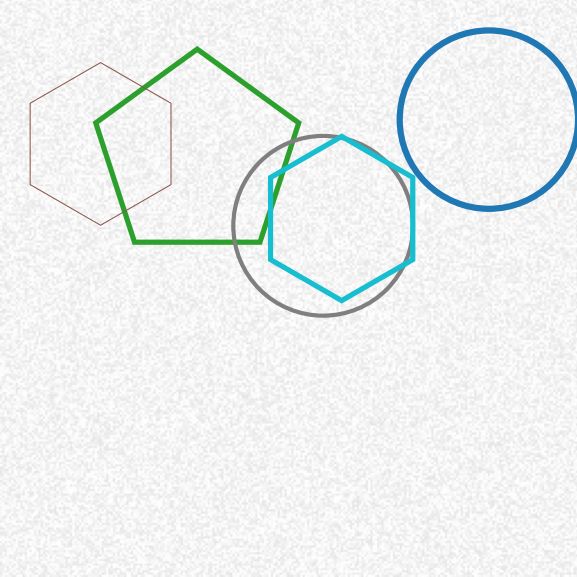[{"shape": "circle", "thickness": 3, "radius": 0.77, "center": [0.847, 0.792]}, {"shape": "pentagon", "thickness": 2.5, "radius": 0.92, "center": [0.342, 0.729]}, {"shape": "hexagon", "thickness": 0.5, "radius": 0.7, "center": [0.174, 0.75]}, {"shape": "circle", "thickness": 2, "radius": 0.78, "center": [0.56, 0.608]}, {"shape": "hexagon", "thickness": 2.5, "radius": 0.71, "center": [0.592, 0.621]}]